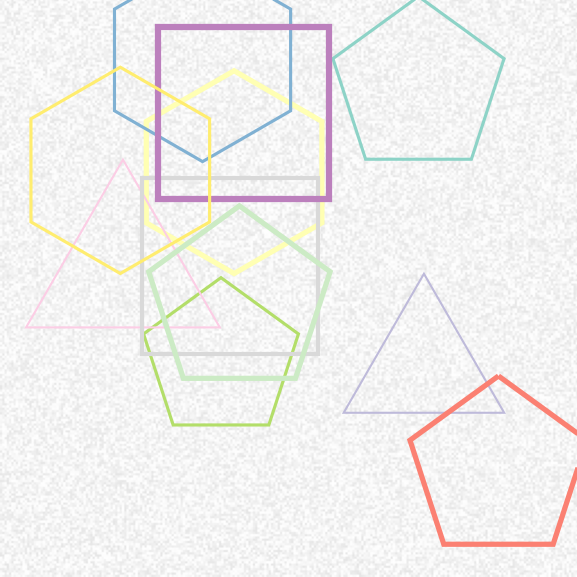[{"shape": "pentagon", "thickness": 1.5, "radius": 0.78, "center": [0.725, 0.849]}, {"shape": "hexagon", "thickness": 2.5, "radius": 0.88, "center": [0.405, 0.701]}, {"shape": "triangle", "thickness": 1, "radius": 0.8, "center": [0.734, 0.365]}, {"shape": "pentagon", "thickness": 2.5, "radius": 0.81, "center": [0.863, 0.187]}, {"shape": "hexagon", "thickness": 1.5, "radius": 0.88, "center": [0.351, 0.895]}, {"shape": "pentagon", "thickness": 1.5, "radius": 0.7, "center": [0.383, 0.377]}, {"shape": "triangle", "thickness": 1, "radius": 0.97, "center": [0.213, 0.529]}, {"shape": "square", "thickness": 2, "radius": 0.76, "center": [0.398, 0.539]}, {"shape": "square", "thickness": 3, "radius": 0.74, "center": [0.421, 0.803]}, {"shape": "pentagon", "thickness": 2.5, "radius": 0.83, "center": [0.415, 0.478]}, {"shape": "hexagon", "thickness": 1.5, "radius": 0.89, "center": [0.208, 0.704]}]